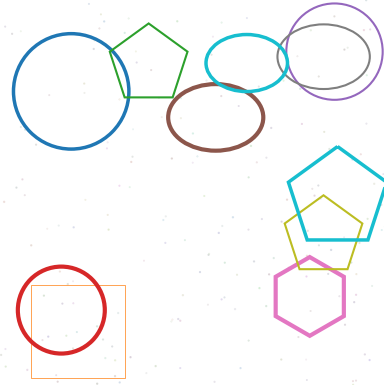[{"shape": "circle", "thickness": 2.5, "radius": 0.75, "center": [0.185, 0.763]}, {"shape": "square", "thickness": 0.5, "radius": 0.61, "center": [0.203, 0.14]}, {"shape": "pentagon", "thickness": 1.5, "radius": 0.53, "center": [0.386, 0.833]}, {"shape": "circle", "thickness": 3, "radius": 0.56, "center": [0.159, 0.195]}, {"shape": "circle", "thickness": 1.5, "radius": 0.63, "center": [0.869, 0.866]}, {"shape": "oval", "thickness": 3, "radius": 0.62, "center": [0.56, 0.695]}, {"shape": "hexagon", "thickness": 3, "radius": 0.51, "center": [0.805, 0.23]}, {"shape": "oval", "thickness": 1.5, "radius": 0.6, "center": [0.841, 0.853]}, {"shape": "pentagon", "thickness": 1.5, "radius": 0.53, "center": [0.84, 0.387]}, {"shape": "oval", "thickness": 2.5, "radius": 0.53, "center": [0.641, 0.836]}, {"shape": "pentagon", "thickness": 2.5, "radius": 0.67, "center": [0.877, 0.485]}]